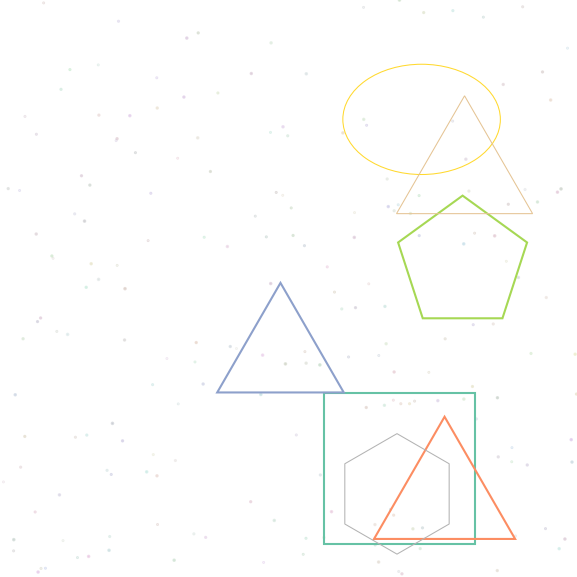[{"shape": "square", "thickness": 1, "radius": 0.65, "center": [0.692, 0.187]}, {"shape": "triangle", "thickness": 1, "radius": 0.71, "center": [0.77, 0.136]}, {"shape": "triangle", "thickness": 1, "radius": 0.63, "center": [0.486, 0.383]}, {"shape": "pentagon", "thickness": 1, "radius": 0.59, "center": [0.801, 0.543]}, {"shape": "oval", "thickness": 0.5, "radius": 0.68, "center": [0.73, 0.792]}, {"shape": "triangle", "thickness": 0.5, "radius": 0.68, "center": [0.804, 0.697]}, {"shape": "hexagon", "thickness": 0.5, "radius": 0.52, "center": [0.687, 0.144]}]